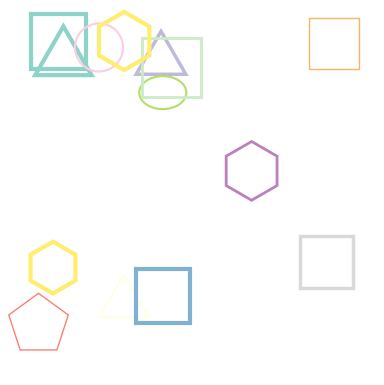[{"shape": "triangle", "thickness": 3, "radius": 0.42, "center": [0.165, 0.847]}, {"shape": "square", "thickness": 3, "radius": 0.36, "center": [0.152, 0.892]}, {"shape": "triangle", "thickness": 0.5, "radius": 0.37, "center": [0.322, 0.213]}, {"shape": "triangle", "thickness": 2.5, "radius": 0.37, "center": [0.418, 0.844]}, {"shape": "pentagon", "thickness": 1, "radius": 0.41, "center": [0.1, 0.157]}, {"shape": "square", "thickness": 3, "radius": 0.35, "center": [0.424, 0.23]}, {"shape": "square", "thickness": 1, "radius": 0.33, "center": [0.869, 0.887]}, {"shape": "oval", "thickness": 1.5, "radius": 0.31, "center": [0.423, 0.759]}, {"shape": "circle", "thickness": 1.5, "radius": 0.31, "center": [0.257, 0.877]}, {"shape": "square", "thickness": 2.5, "radius": 0.34, "center": [0.848, 0.319]}, {"shape": "hexagon", "thickness": 2, "radius": 0.38, "center": [0.654, 0.556]}, {"shape": "square", "thickness": 2, "radius": 0.39, "center": [0.445, 0.825]}, {"shape": "hexagon", "thickness": 3, "radius": 0.38, "center": [0.323, 0.894]}, {"shape": "hexagon", "thickness": 3, "radius": 0.34, "center": [0.138, 0.305]}]